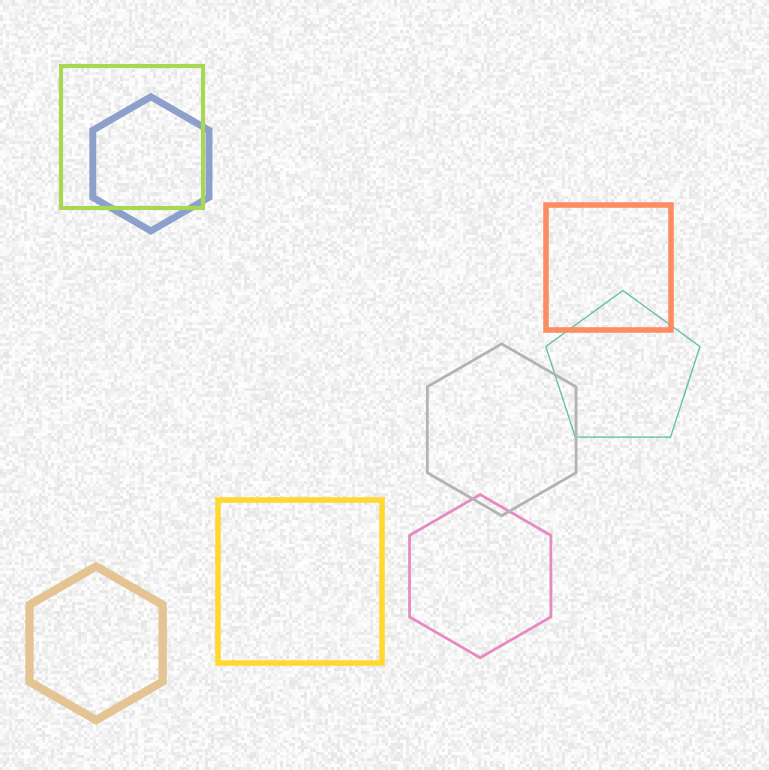[{"shape": "pentagon", "thickness": 0.5, "radius": 0.53, "center": [0.809, 0.517]}, {"shape": "square", "thickness": 2, "radius": 0.41, "center": [0.791, 0.653]}, {"shape": "hexagon", "thickness": 2.5, "radius": 0.44, "center": [0.196, 0.787]}, {"shape": "hexagon", "thickness": 1, "radius": 0.53, "center": [0.624, 0.252]}, {"shape": "square", "thickness": 1.5, "radius": 0.46, "center": [0.172, 0.822]}, {"shape": "square", "thickness": 2, "radius": 0.53, "center": [0.389, 0.245]}, {"shape": "hexagon", "thickness": 3, "radius": 0.5, "center": [0.125, 0.165]}, {"shape": "hexagon", "thickness": 1, "radius": 0.56, "center": [0.652, 0.442]}]